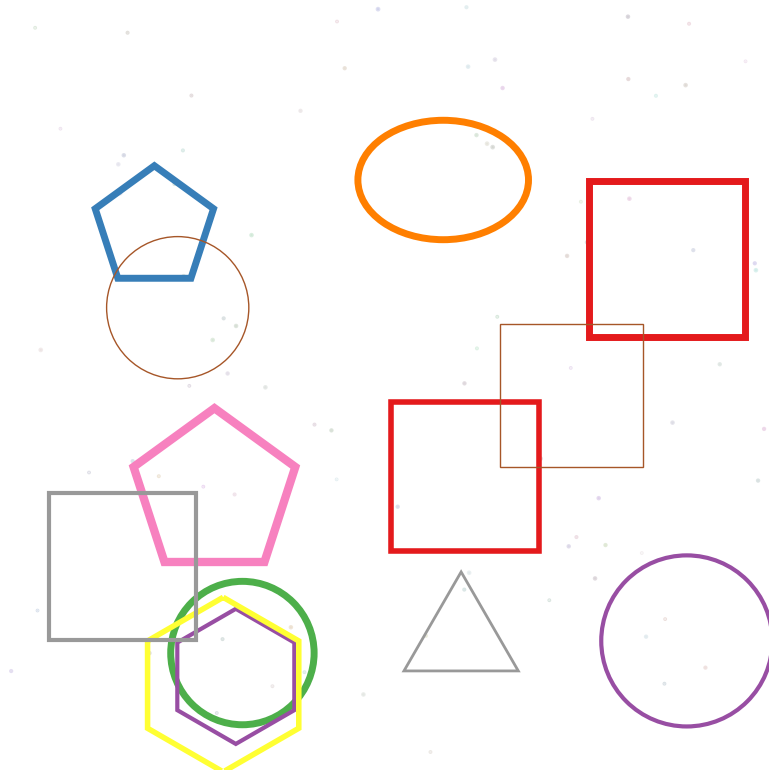[{"shape": "square", "thickness": 2.5, "radius": 0.51, "center": [0.866, 0.663]}, {"shape": "square", "thickness": 2, "radius": 0.48, "center": [0.604, 0.381]}, {"shape": "pentagon", "thickness": 2.5, "radius": 0.4, "center": [0.2, 0.704]}, {"shape": "circle", "thickness": 2.5, "radius": 0.47, "center": [0.315, 0.152]}, {"shape": "circle", "thickness": 1.5, "radius": 0.56, "center": [0.892, 0.168]}, {"shape": "hexagon", "thickness": 1.5, "radius": 0.44, "center": [0.306, 0.122]}, {"shape": "oval", "thickness": 2.5, "radius": 0.55, "center": [0.576, 0.766]}, {"shape": "hexagon", "thickness": 2, "radius": 0.57, "center": [0.29, 0.111]}, {"shape": "circle", "thickness": 0.5, "radius": 0.46, "center": [0.231, 0.6]}, {"shape": "square", "thickness": 0.5, "radius": 0.46, "center": [0.742, 0.487]}, {"shape": "pentagon", "thickness": 3, "radius": 0.55, "center": [0.279, 0.359]}, {"shape": "square", "thickness": 1.5, "radius": 0.48, "center": [0.159, 0.264]}, {"shape": "triangle", "thickness": 1, "radius": 0.43, "center": [0.599, 0.172]}]